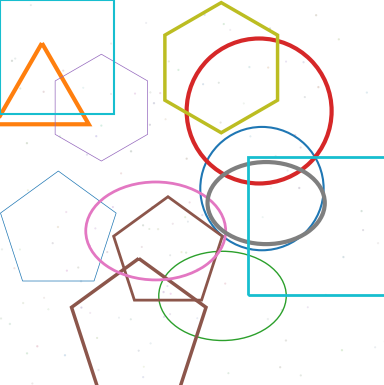[{"shape": "circle", "thickness": 1.5, "radius": 0.8, "center": [0.68, 0.51]}, {"shape": "pentagon", "thickness": 0.5, "radius": 0.79, "center": [0.151, 0.398]}, {"shape": "triangle", "thickness": 3, "radius": 0.7, "center": [0.109, 0.747]}, {"shape": "oval", "thickness": 1, "radius": 0.83, "center": [0.578, 0.231]}, {"shape": "circle", "thickness": 3, "radius": 0.94, "center": [0.673, 0.712]}, {"shape": "hexagon", "thickness": 0.5, "radius": 0.69, "center": [0.263, 0.72]}, {"shape": "pentagon", "thickness": 2, "radius": 0.74, "center": [0.436, 0.341]}, {"shape": "pentagon", "thickness": 2.5, "radius": 0.92, "center": [0.36, 0.145]}, {"shape": "oval", "thickness": 2, "radius": 0.91, "center": [0.404, 0.4]}, {"shape": "oval", "thickness": 3, "radius": 0.76, "center": [0.691, 0.473]}, {"shape": "hexagon", "thickness": 2.5, "radius": 0.84, "center": [0.575, 0.824]}, {"shape": "square", "thickness": 2, "radius": 0.9, "center": [0.822, 0.413]}, {"shape": "square", "thickness": 1.5, "radius": 0.74, "center": [0.148, 0.852]}]